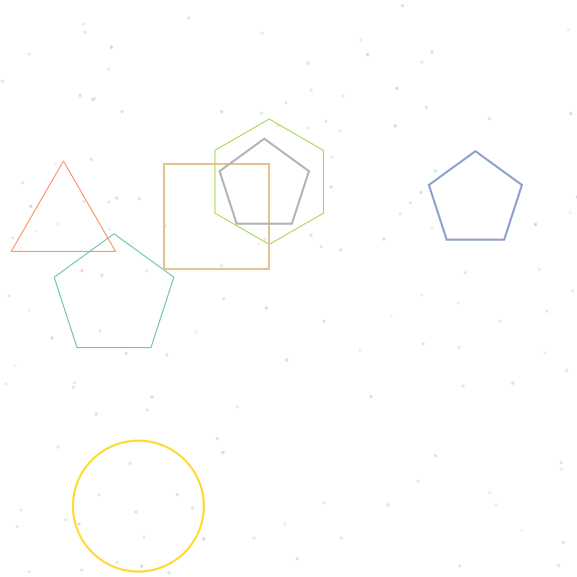[{"shape": "pentagon", "thickness": 0.5, "radius": 0.54, "center": [0.197, 0.485]}, {"shape": "triangle", "thickness": 0.5, "radius": 0.52, "center": [0.11, 0.616]}, {"shape": "pentagon", "thickness": 1, "radius": 0.42, "center": [0.823, 0.653]}, {"shape": "hexagon", "thickness": 0.5, "radius": 0.54, "center": [0.466, 0.684]}, {"shape": "circle", "thickness": 1, "radius": 0.57, "center": [0.24, 0.123]}, {"shape": "square", "thickness": 1, "radius": 0.45, "center": [0.376, 0.624]}, {"shape": "pentagon", "thickness": 1, "radius": 0.41, "center": [0.458, 0.678]}]